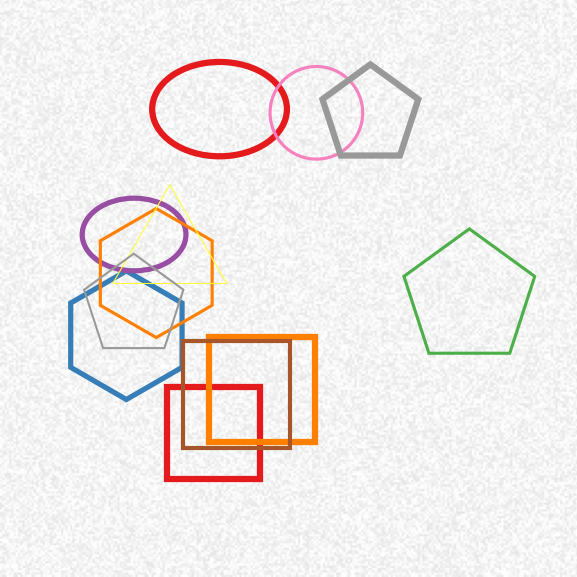[{"shape": "oval", "thickness": 3, "radius": 0.58, "center": [0.38, 0.81]}, {"shape": "square", "thickness": 3, "radius": 0.4, "center": [0.369, 0.249]}, {"shape": "hexagon", "thickness": 2.5, "radius": 0.56, "center": [0.219, 0.419]}, {"shape": "pentagon", "thickness": 1.5, "radius": 0.6, "center": [0.813, 0.484]}, {"shape": "oval", "thickness": 2.5, "radius": 0.45, "center": [0.232, 0.593]}, {"shape": "hexagon", "thickness": 1.5, "radius": 0.56, "center": [0.271, 0.526]}, {"shape": "square", "thickness": 3, "radius": 0.46, "center": [0.453, 0.325]}, {"shape": "triangle", "thickness": 0.5, "radius": 0.57, "center": [0.294, 0.565]}, {"shape": "square", "thickness": 2, "radius": 0.46, "center": [0.41, 0.316]}, {"shape": "circle", "thickness": 1.5, "radius": 0.4, "center": [0.548, 0.804]}, {"shape": "pentagon", "thickness": 1, "radius": 0.45, "center": [0.232, 0.469]}, {"shape": "pentagon", "thickness": 3, "radius": 0.44, "center": [0.641, 0.8]}]